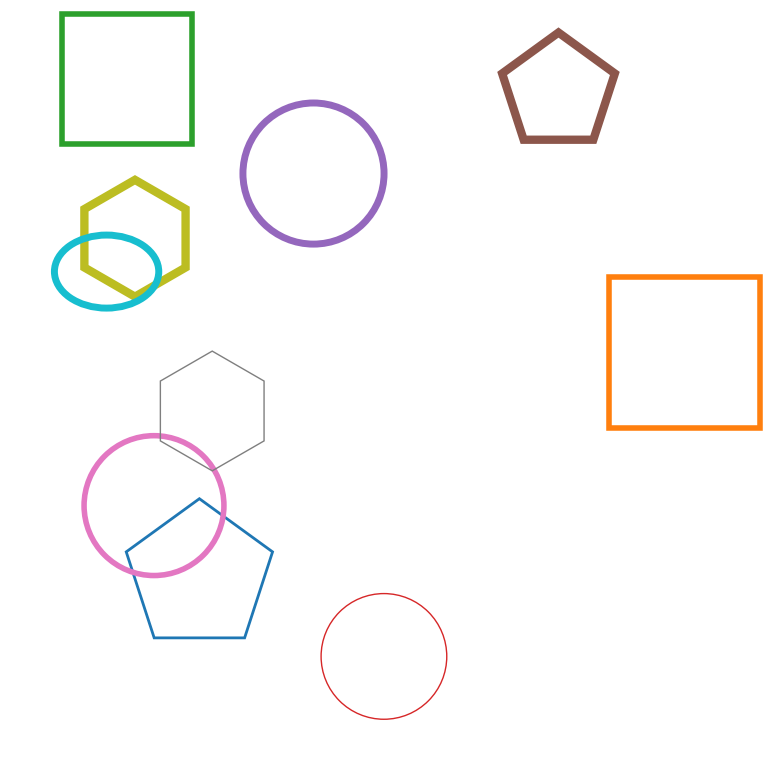[{"shape": "pentagon", "thickness": 1, "radius": 0.5, "center": [0.259, 0.252]}, {"shape": "square", "thickness": 2, "radius": 0.49, "center": [0.888, 0.543]}, {"shape": "square", "thickness": 2, "radius": 0.42, "center": [0.165, 0.897]}, {"shape": "circle", "thickness": 0.5, "radius": 0.41, "center": [0.499, 0.148]}, {"shape": "circle", "thickness": 2.5, "radius": 0.46, "center": [0.407, 0.775]}, {"shape": "pentagon", "thickness": 3, "radius": 0.38, "center": [0.725, 0.881]}, {"shape": "circle", "thickness": 2, "radius": 0.45, "center": [0.2, 0.343]}, {"shape": "hexagon", "thickness": 0.5, "radius": 0.39, "center": [0.276, 0.466]}, {"shape": "hexagon", "thickness": 3, "radius": 0.38, "center": [0.175, 0.691]}, {"shape": "oval", "thickness": 2.5, "radius": 0.34, "center": [0.138, 0.647]}]